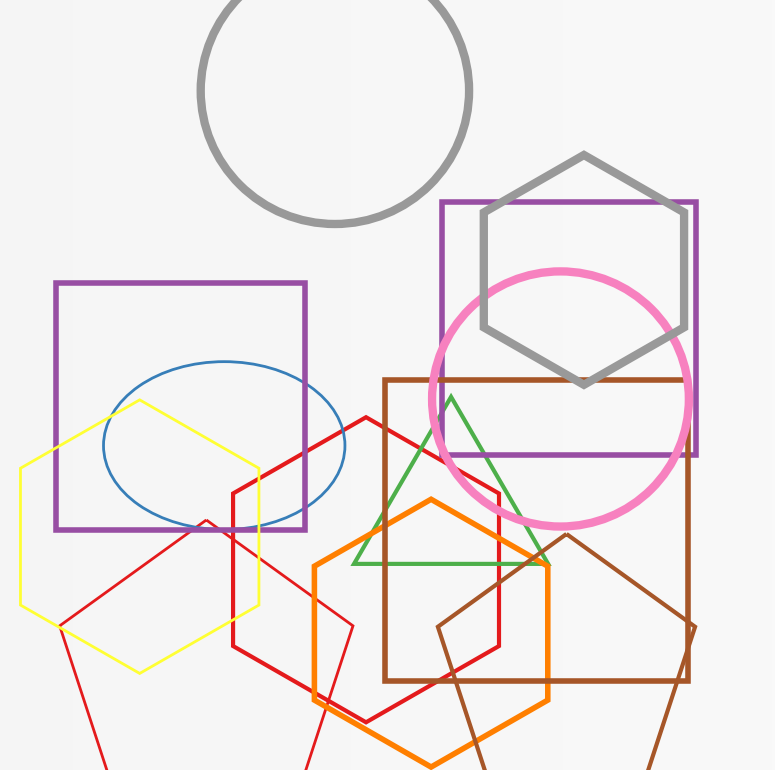[{"shape": "pentagon", "thickness": 1, "radius": 0.99, "center": [0.266, 0.126]}, {"shape": "hexagon", "thickness": 1.5, "radius": 0.99, "center": [0.472, 0.26]}, {"shape": "oval", "thickness": 1, "radius": 0.78, "center": [0.289, 0.421]}, {"shape": "triangle", "thickness": 1.5, "radius": 0.72, "center": [0.582, 0.34]}, {"shape": "square", "thickness": 2, "radius": 0.8, "center": [0.233, 0.472]}, {"shape": "square", "thickness": 2, "radius": 0.82, "center": [0.734, 0.574]}, {"shape": "hexagon", "thickness": 2, "radius": 0.87, "center": [0.556, 0.178]}, {"shape": "hexagon", "thickness": 1, "radius": 0.89, "center": [0.18, 0.303]}, {"shape": "square", "thickness": 2, "radius": 0.98, "center": [0.693, 0.311]}, {"shape": "pentagon", "thickness": 1.5, "radius": 0.87, "center": [0.731, 0.132]}, {"shape": "circle", "thickness": 3, "radius": 0.83, "center": [0.723, 0.482]}, {"shape": "hexagon", "thickness": 3, "radius": 0.75, "center": [0.753, 0.649]}, {"shape": "circle", "thickness": 3, "radius": 0.87, "center": [0.432, 0.882]}]